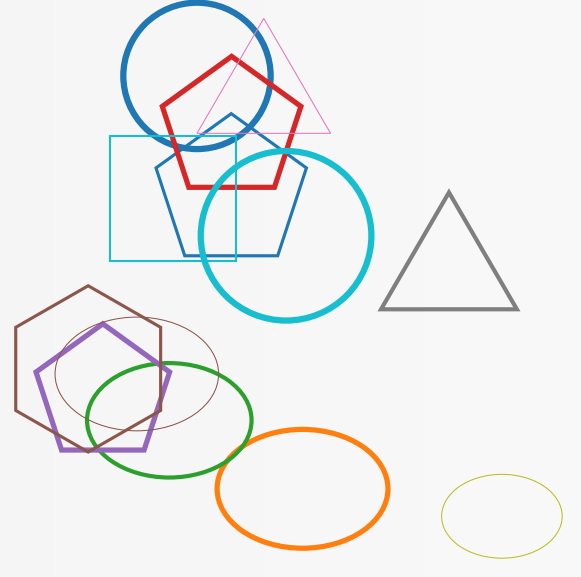[{"shape": "circle", "thickness": 3, "radius": 0.63, "center": [0.339, 0.868]}, {"shape": "pentagon", "thickness": 1.5, "radius": 0.68, "center": [0.398, 0.666]}, {"shape": "oval", "thickness": 2.5, "radius": 0.73, "center": [0.52, 0.153]}, {"shape": "oval", "thickness": 2, "radius": 0.71, "center": [0.291, 0.271]}, {"shape": "pentagon", "thickness": 2.5, "radius": 0.63, "center": [0.398, 0.776]}, {"shape": "pentagon", "thickness": 2.5, "radius": 0.6, "center": [0.177, 0.318]}, {"shape": "oval", "thickness": 0.5, "radius": 0.7, "center": [0.235, 0.352]}, {"shape": "hexagon", "thickness": 1.5, "radius": 0.72, "center": [0.152, 0.36]}, {"shape": "triangle", "thickness": 0.5, "radius": 0.66, "center": [0.454, 0.835]}, {"shape": "triangle", "thickness": 2, "radius": 0.67, "center": [0.772, 0.531]}, {"shape": "oval", "thickness": 0.5, "radius": 0.52, "center": [0.863, 0.105]}, {"shape": "circle", "thickness": 3, "radius": 0.73, "center": [0.492, 0.591]}, {"shape": "square", "thickness": 1, "radius": 0.54, "center": [0.298, 0.655]}]